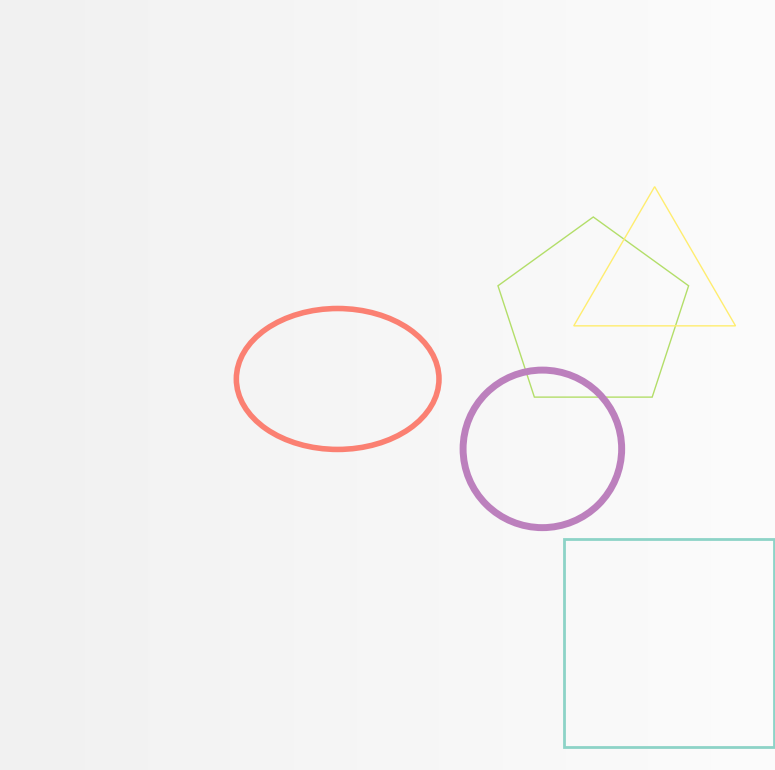[{"shape": "square", "thickness": 1, "radius": 0.68, "center": [0.863, 0.165]}, {"shape": "oval", "thickness": 2, "radius": 0.65, "center": [0.436, 0.508]}, {"shape": "pentagon", "thickness": 0.5, "radius": 0.65, "center": [0.766, 0.589]}, {"shape": "circle", "thickness": 2.5, "radius": 0.51, "center": [0.7, 0.417]}, {"shape": "triangle", "thickness": 0.5, "radius": 0.6, "center": [0.845, 0.637]}]